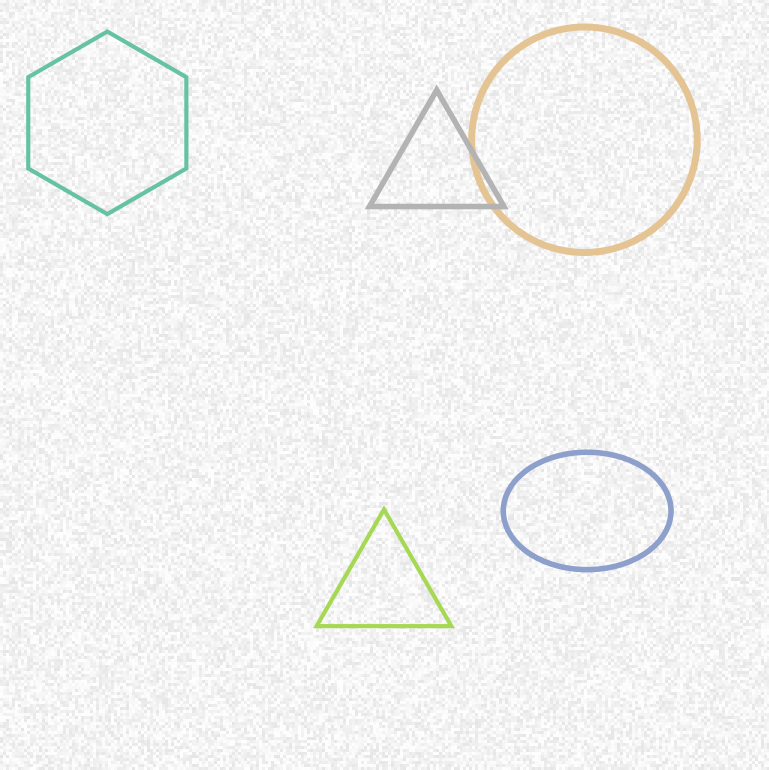[{"shape": "hexagon", "thickness": 1.5, "radius": 0.59, "center": [0.139, 0.841]}, {"shape": "oval", "thickness": 2, "radius": 0.54, "center": [0.763, 0.336]}, {"shape": "triangle", "thickness": 1.5, "radius": 0.51, "center": [0.499, 0.237]}, {"shape": "circle", "thickness": 2.5, "radius": 0.73, "center": [0.759, 0.819]}, {"shape": "triangle", "thickness": 2, "radius": 0.5, "center": [0.567, 0.782]}]